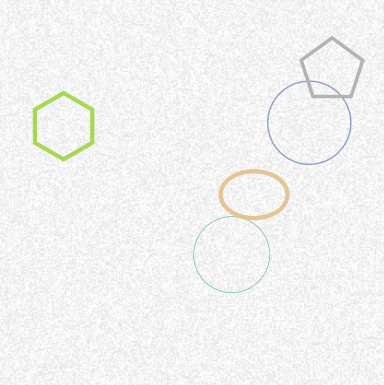[{"shape": "circle", "thickness": 0.5, "radius": 0.49, "center": [0.602, 0.339]}, {"shape": "circle", "thickness": 1, "radius": 0.54, "center": [0.803, 0.681]}, {"shape": "hexagon", "thickness": 3, "radius": 0.43, "center": [0.165, 0.672]}, {"shape": "oval", "thickness": 3, "radius": 0.44, "center": [0.66, 0.494]}, {"shape": "pentagon", "thickness": 2.5, "radius": 0.42, "center": [0.862, 0.817]}]